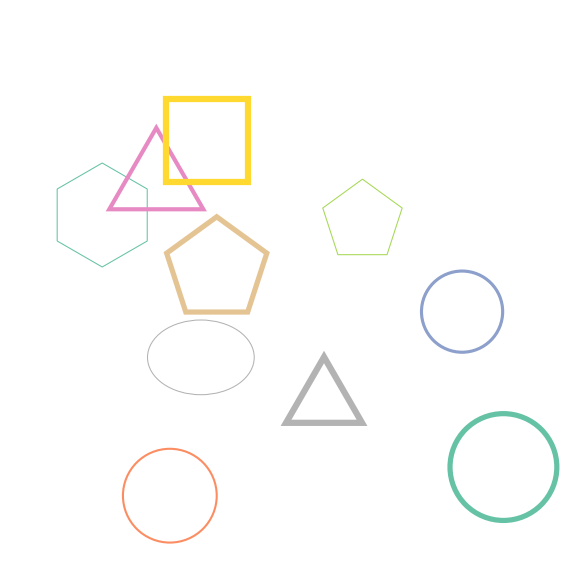[{"shape": "circle", "thickness": 2.5, "radius": 0.46, "center": [0.872, 0.19]}, {"shape": "hexagon", "thickness": 0.5, "radius": 0.45, "center": [0.177, 0.627]}, {"shape": "circle", "thickness": 1, "radius": 0.41, "center": [0.294, 0.141]}, {"shape": "circle", "thickness": 1.5, "radius": 0.35, "center": [0.8, 0.459]}, {"shape": "triangle", "thickness": 2, "radius": 0.47, "center": [0.271, 0.684]}, {"shape": "pentagon", "thickness": 0.5, "radius": 0.36, "center": [0.628, 0.617]}, {"shape": "square", "thickness": 3, "radius": 0.36, "center": [0.358, 0.756]}, {"shape": "pentagon", "thickness": 2.5, "radius": 0.46, "center": [0.375, 0.533]}, {"shape": "oval", "thickness": 0.5, "radius": 0.46, "center": [0.348, 0.38]}, {"shape": "triangle", "thickness": 3, "radius": 0.38, "center": [0.561, 0.305]}]